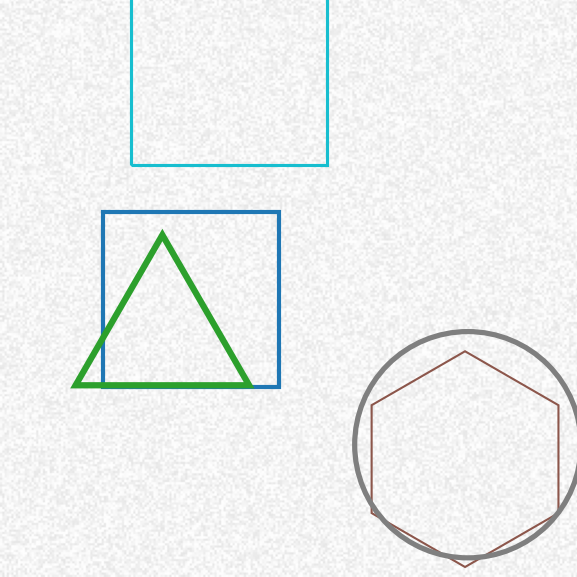[{"shape": "square", "thickness": 2, "radius": 0.76, "center": [0.331, 0.48]}, {"shape": "triangle", "thickness": 3, "radius": 0.87, "center": [0.281, 0.419]}, {"shape": "hexagon", "thickness": 1, "radius": 0.93, "center": [0.805, 0.204]}, {"shape": "circle", "thickness": 2.5, "radius": 0.98, "center": [0.81, 0.229]}, {"shape": "square", "thickness": 1.5, "radius": 0.85, "center": [0.396, 0.883]}]